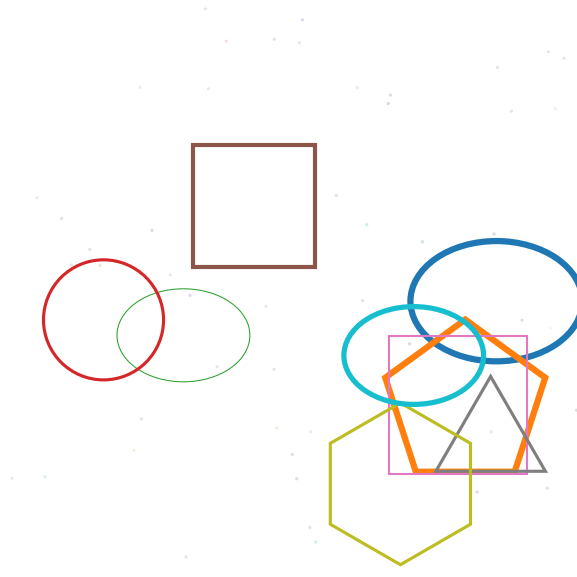[{"shape": "oval", "thickness": 3, "radius": 0.74, "center": [0.859, 0.478]}, {"shape": "pentagon", "thickness": 3, "radius": 0.73, "center": [0.806, 0.3]}, {"shape": "oval", "thickness": 0.5, "radius": 0.58, "center": [0.318, 0.419]}, {"shape": "circle", "thickness": 1.5, "radius": 0.52, "center": [0.179, 0.445]}, {"shape": "square", "thickness": 2, "radius": 0.53, "center": [0.44, 0.643]}, {"shape": "square", "thickness": 1, "radius": 0.6, "center": [0.793, 0.297]}, {"shape": "triangle", "thickness": 1.5, "radius": 0.55, "center": [0.85, 0.238]}, {"shape": "hexagon", "thickness": 1.5, "radius": 0.7, "center": [0.693, 0.161]}, {"shape": "oval", "thickness": 2.5, "radius": 0.6, "center": [0.716, 0.384]}]